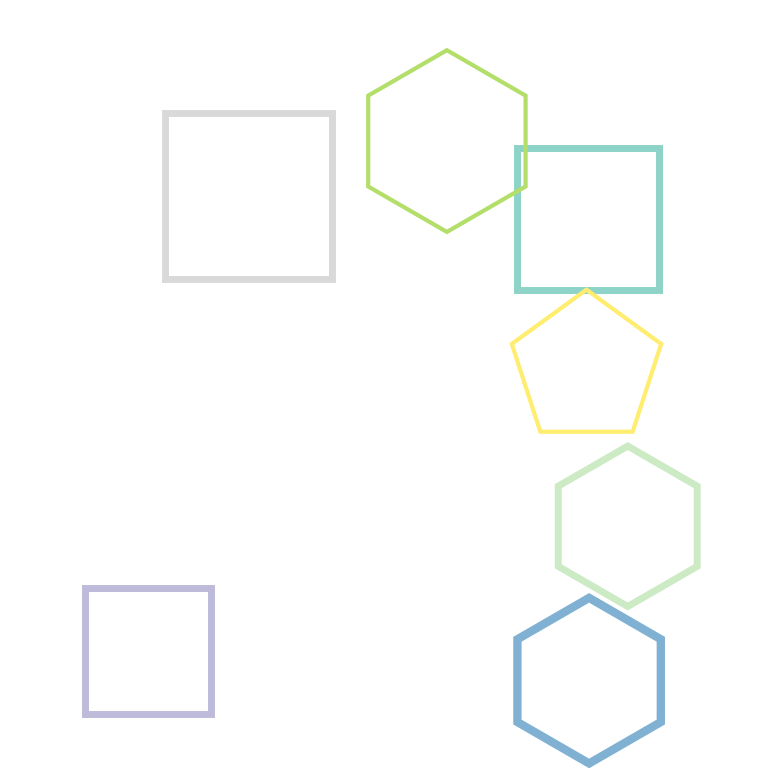[{"shape": "square", "thickness": 2.5, "radius": 0.46, "center": [0.763, 0.715]}, {"shape": "square", "thickness": 2.5, "radius": 0.41, "center": [0.192, 0.155]}, {"shape": "hexagon", "thickness": 3, "radius": 0.54, "center": [0.765, 0.116]}, {"shape": "hexagon", "thickness": 1.5, "radius": 0.59, "center": [0.58, 0.817]}, {"shape": "square", "thickness": 2.5, "radius": 0.54, "center": [0.323, 0.745]}, {"shape": "hexagon", "thickness": 2.5, "radius": 0.52, "center": [0.815, 0.317]}, {"shape": "pentagon", "thickness": 1.5, "radius": 0.51, "center": [0.762, 0.522]}]